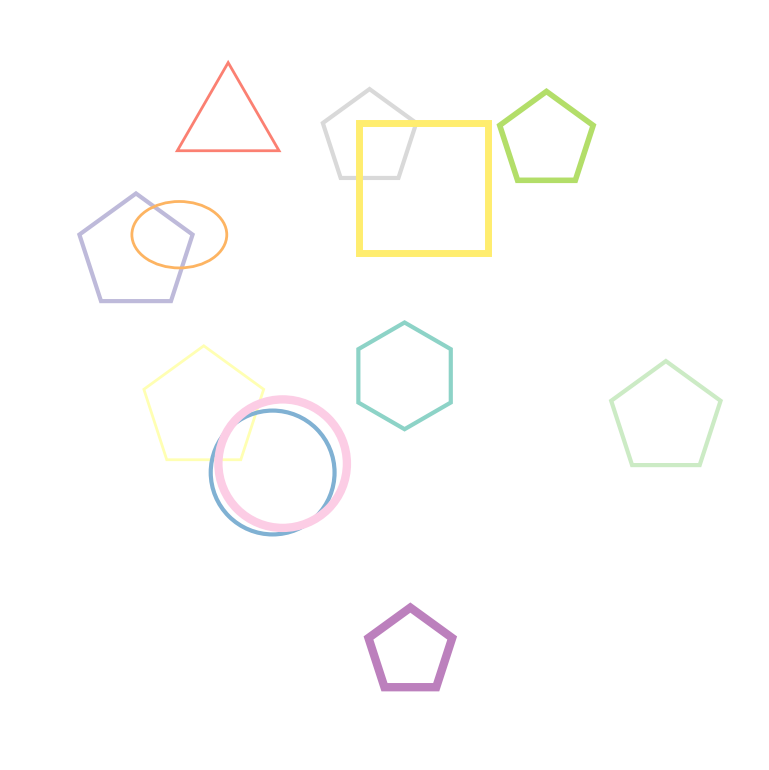[{"shape": "hexagon", "thickness": 1.5, "radius": 0.35, "center": [0.525, 0.512]}, {"shape": "pentagon", "thickness": 1, "radius": 0.41, "center": [0.265, 0.469]}, {"shape": "pentagon", "thickness": 1.5, "radius": 0.39, "center": [0.177, 0.671]}, {"shape": "triangle", "thickness": 1, "radius": 0.38, "center": [0.296, 0.842]}, {"shape": "circle", "thickness": 1.5, "radius": 0.4, "center": [0.354, 0.386]}, {"shape": "oval", "thickness": 1, "radius": 0.31, "center": [0.233, 0.695]}, {"shape": "pentagon", "thickness": 2, "radius": 0.32, "center": [0.71, 0.817]}, {"shape": "circle", "thickness": 3, "radius": 0.42, "center": [0.367, 0.398]}, {"shape": "pentagon", "thickness": 1.5, "radius": 0.32, "center": [0.48, 0.821]}, {"shape": "pentagon", "thickness": 3, "radius": 0.29, "center": [0.533, 0.154]}, {"shape": "pentagon", "thickness": 1.5, "radius": 0.37, "center": [0.865, 0.456]}, {"shape": "square", "thickness": 2.5, "radius": 0.42, "center": [0.55, 0.756]}]